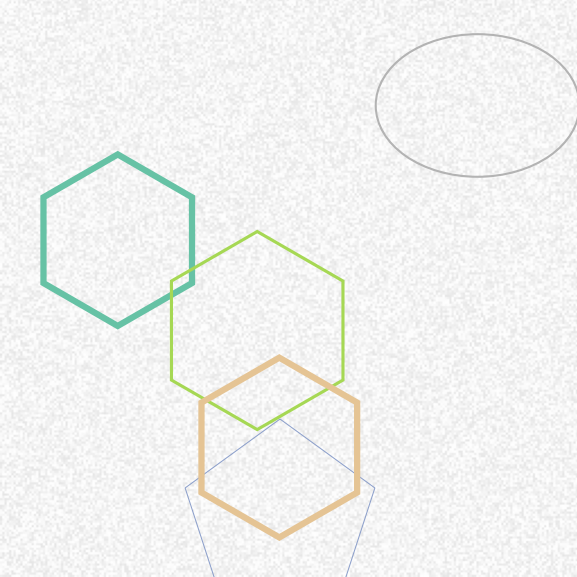[{"shape": "hexagon", "thickness": 3, "radius": 0.74, "center": [0.204, 0.583]}, {"shape": "pentagon", "thickness": 0.5, "radius": 0.86, "center": [0.485, 0.101]}, {"shape": "hexagon", "thickness": 1.5, "radius": 0.86, "center": [0.445, 0.427]}, {"shape": "hexagon", "thickness": 3, "radius": 0.78, "center": [0.484, 0.224]}, {"shape": "oval", "thickness": 1, "radius": 0.88, "center": [0.827, 0.816]}]